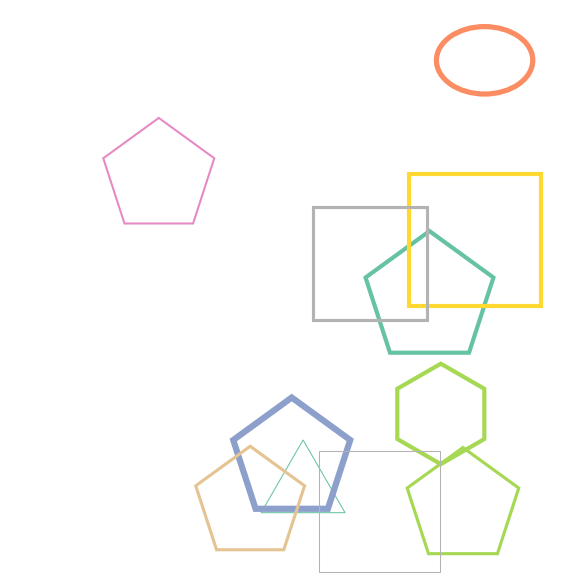[{"shape": "pentagon", "thickness": 2, "radius": 0.58, "center": [0.744, 0.483]}, {"shape": "triangle", "thickness": 0.5, "radius": 0.42, "center": [0.525, 0.153]}, {"shape": "oval", "thickness": 2.5, "radius": 0.42, "center": [0.839, 0.895]}, {"shape": "pentagon", "thickness": 3, "radius": 0.53, "center": [0.505, 0.204]}, {"shape": "pentagon", "thickness": 1, "radius": 0.51, "center": [0.275, 0.694]}, {"shape": "pentagon", "thickness": 1.5, "radius": 0.51, "center": [0.802, 0.123]}, {"shape": "hexagon", "thickness": 2, "radius": 0.43, "center": [0.763, 0.282]}, {"shape": "square", "thickness": 2, "radius": 0.57, "center": [0.822, 0.583]}, {"shape": "pentagon", "thickness": 1.5, "radius": 0.5, "center": [0.433, 0.127]}, {"shape": "square", "thickness": 1.5, "radius": 0.49, "center": [0.64, 0.543]}, {"shape": "square", "thickness": 0.5, "radius": 0.52, "center": [0.658, 0.114]}]